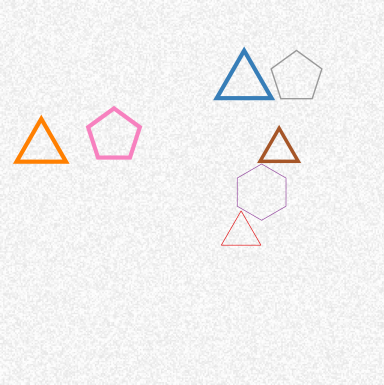[{"shape": "triangle", "thickness": 0.5, "radius": 0.3, "center": [0.626, 0.393]}, {"shape": "triangle", "thickness": 3, "radius": 0.41, "center": [0.634, 0.786]}, {"shape": "hexagon", "thickness": 0.5, "radius": 0.37, "center": [0.68, 0.501]}, {"shape": "triangle", "thickness": 3, "radius": 0.37, "center": [0.107, 0.617]}, {"shape": "triangle", "thickness": 2.5, "radius": 0.29, "center": [0.725, 0.61]}, {"shape": "pentagon", "thickness": 3, "radius": 0.35, "center": [0.296, 0.648]}, {"shape": "pentagon", "thickness": 1, "radius": 0.35, "center": [0.77, 0.8]}]